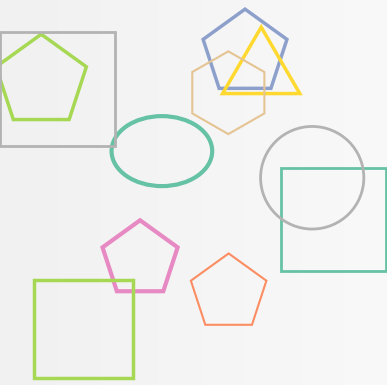[{"shape": "oval", "thickness": 3, "radius": 0.65, "center": [0.418, 0.608]}, {"shape": "square", "thickness": 2, "radius": 0.67, "center": [0.861, 0.43]}, {"shape": "pentagon", "thickness": 1.5, "radius": 0.51, "center": [0.59, 0.239]}, {"shape": "pentagon", "thickness": 2.5, "radius": 0.57, "center": [0.632, 0.863]}, {"shape": "pentagon", "thickness": 3, "radius": 0.51, "center": [0.361, 0.326]}, {"shape": "pentagon", "thickness": 2.5, "radius": 0.61, "center": [0.106, 0.789]}, {"shape": "square", "thickness": 2.5, "radius": 0.64, "center": [0.215, 0.145]}, {"shape": "triangle", "thickness": 2.5, "radius": 0.58, "center": [0.674, 0.814]}, {"shape": "hexagon", "thickness": 1.5, "radius": 0.54, "center": [0.589, 0.759]}, {"shape": "circle", "thickness": 2, "radius": 0.67, "center": [0.806, 0.538]}, {"shape": "square", "thickness": 2, "radius": 0.74, "center": [0.149, 0.769]}]